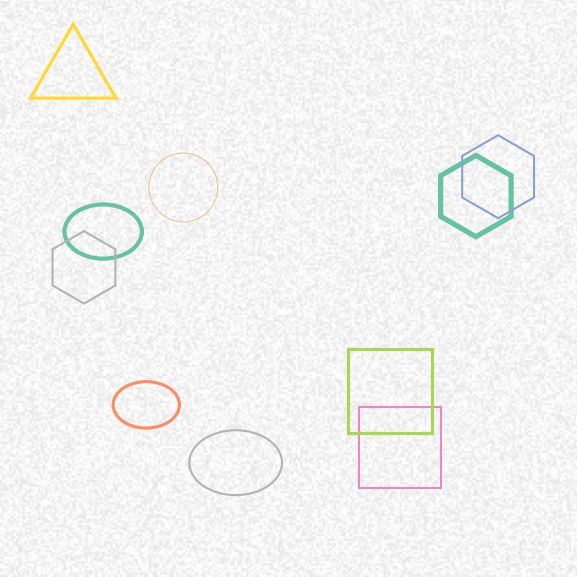[{"shape": "hexagon", "thickness": 2.5, "radius": 0.35, "center": [0.824, 0.66]}, {"shape": "oval", "thickness": 2, "radius": 0.34, "center": [0.179, 0.598]}, {"shape": "oval", "thickness": 1.5, "radius": 0.29, "center": [0.253, 0.298]}, {"shape": "hexagon", "thickness": 1, "radius": 0.36, "center": [0.863, 0.693]}, {"shape": "square", "thickness": 1, "radius": 0.35, "center": [0.693, 0.225]}, {"shape": "square", "thickness": 1.5, "radius": 0.36, "center": [0.676, 0.322]}, {"shape": "triangle", "thickness": 1.5, "radius": 0.43, "center": [0.127, 0.872]}, {"shape": "circle", "thickness": 0.5, "radius": 0.3, "center": [0.318, 0.675]}, {"shape": "hexagon", "thickness": 1, "radius": 0.31, "center": [0.145, 0.536]}, {"shape": "oval", "thickness": 1, "radius": 0.4, "center": [0.408, 0.198]}]